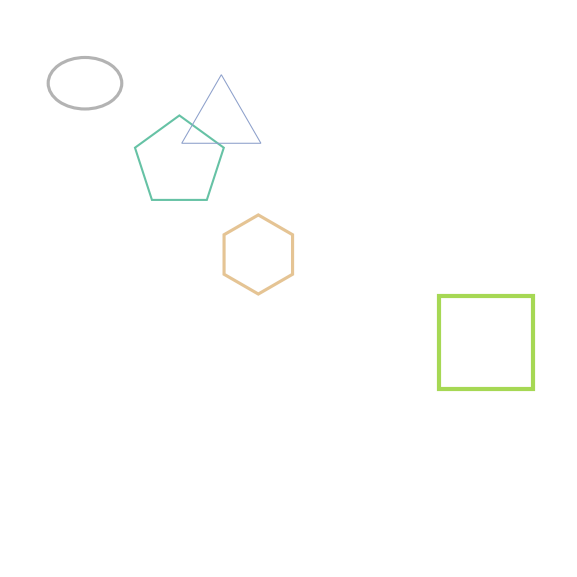[{"shape": "pentagon", "thickness": 1, "radius": 0.4, "center": [0.311, 0.718]}, {"shape": "triangle", "thickness": 0.5, "radius": 0.4, "center": [0.383, 0.791]}, {"shape": "square", "thickness": 2, "radius": 0.41, "center": [0.842, 0.406]}, {"shape": "hexagon", "thickness": 1.5, "radius": 0.34, "center": [0.447, 0.558]}, {"shape": "oval", "thickness": 1.5, "radius": 0.32, "center": [0.147, 0.855]}]